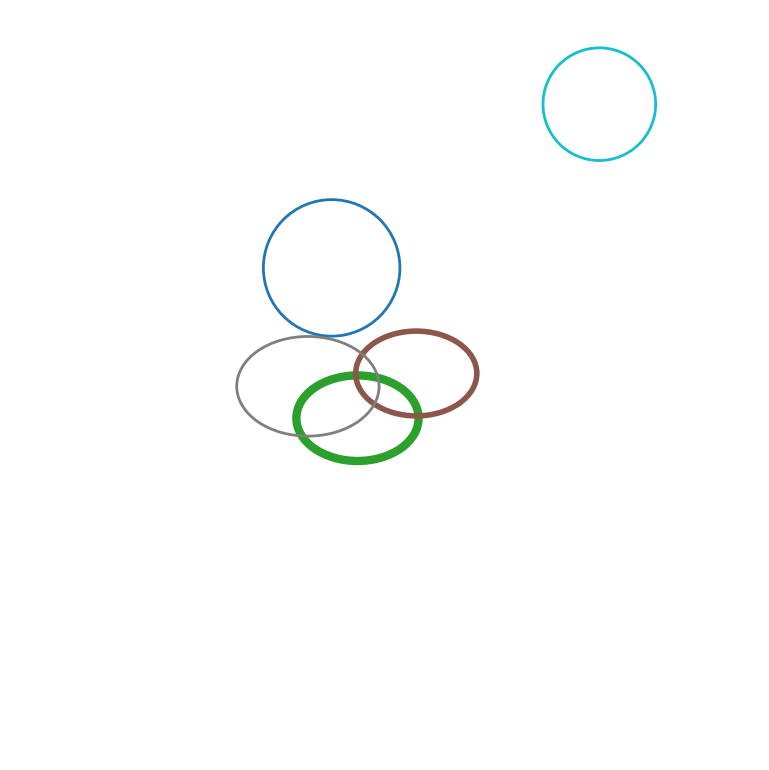[{"shape": "circle", "thickness": 1, "radius": 0.44, "center": [0.431, 0.652]}, {"shape": "oval", "thickness": 3, "radius": 0.4, "center": [0.464, 0.457]}, {"shape": "oval", "thickness": 2, "radius": 0.39, "center": [0.541, 0.515]}, {"shape": "oval", "thickness": 1, "radius": 0.46, "center": [0.4, 0.498]}, {"shape": "circle", "thickness": 1, "radius": 0.37, "center": [0.778, 0.865]}]